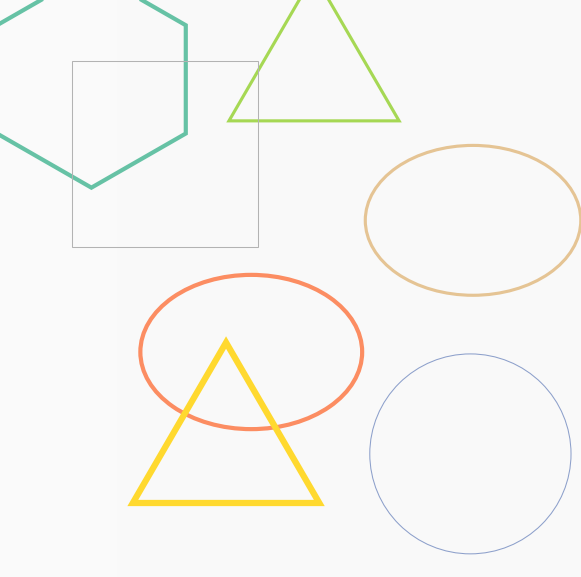[{"shape": "hexagon", "thickness": 2, "radius": 0.94, "center": [0.157, 0.862]}, {"shape": "oval", "thickness": 2, "radius": 0.95, "center": [0.432, 0.39]}, {"shape": "circle", "thickness": 0.5, "radius": 0.87, "center": [0.809, 0.213]}, {"shape": "triangle", "thickness": 1.5, "radius": 0.84, "center": [0.54, 0.874]}, {"shape": "triangle", "thickness": 3, "radius": 0.93, "center": [0.389, 0.221]}, {"shape": "oval", "thickness": 1.5, "radius": 0.93, "center": [0.814, 0.618]}, {"shape": "square", "thickness": 0.5, "radius": 0.8, "center": [0.284, 0.732]}]